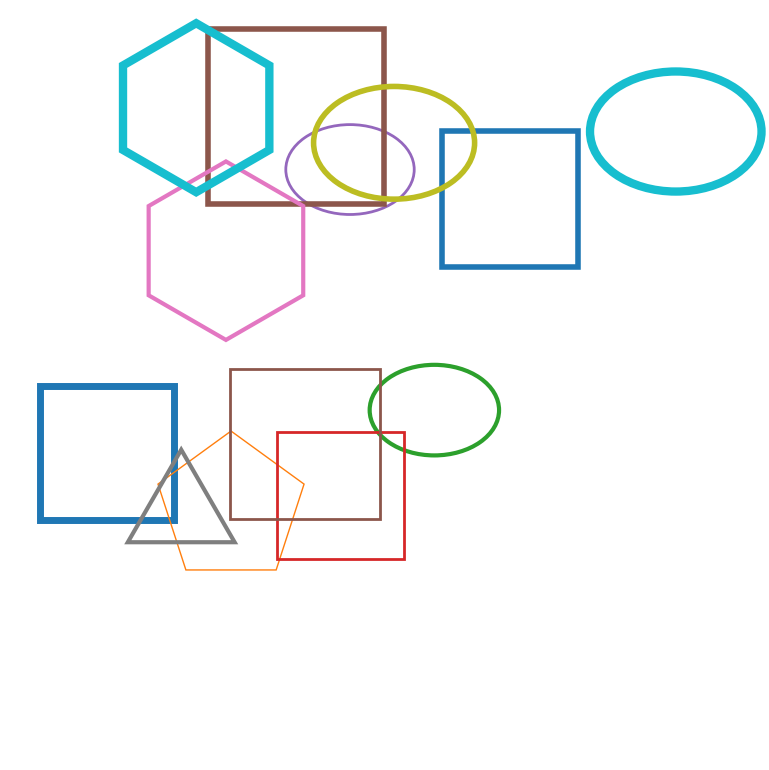[{"shape": "square", "thickness": 2, "radius": 0.44, "center": [0.662, 0.741]}, {"shape": "square", "thickness": 2.5, "radius": 0.43, "center": [0.139, 0.411]}, {"shape": "pentagon", "thickness": 0.5, "radius": 0.5, "center": [0.3, 0.34]}, {"shape": "oval", "thickness": 1.5, "radius": 0.42, "center": [0.564, 0.467]}, {"shape": "square", "thickness": 1, "radius": 0.41, "center": [0.442, 0.357]}, {"shape": "oval", "thickness": 1, "radius": 0.42, "center": [0.455, 0.78]}, {"shape": "square", "thickness": 1, "radius": 0.49, "center": [0.396, 0.424]}, {"shape": "square", "thickness": 2, "radius": 0.57, "center": [0.384, 0.848]}, {"shape": "hexagon", "thickness": 1.5, "radius": 0.58, "center": [0.293, 0.674]}, {"shape": "triangle", "thickness": 1.5, "radius": 0.4, "center": [0.235, 0.336]}, {"shape": "oval", "thickness": 2, "radius": 0.52, "center": [0.512, 0.815]}, {"shape": "oval", "thickness": 3, "radius": 0.56, "center": [0.878, 0.829]}, {"shape": "hexagon", "thickness": 3, "radius": 0.55, "center": [0.255, 0.86]}]